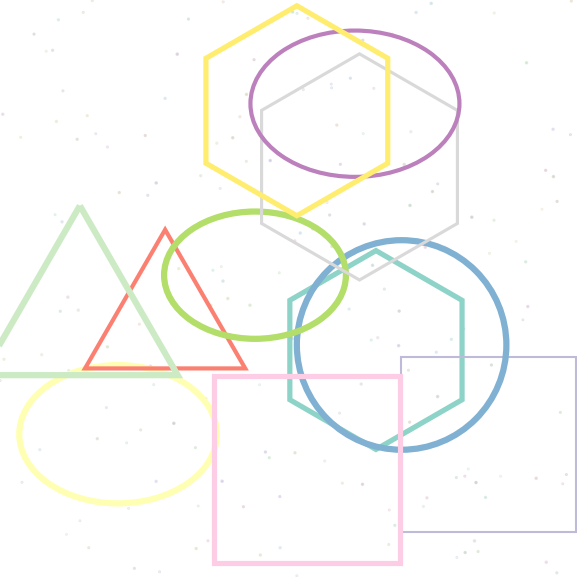[{"shape": "hexagon", "thickness": 2.5, "radius": 0.86, "center": [0.651, 0.393]}, {"shape": "oval", "thickness": 3, "radius": 0.86, "center": [0.204, 0.247]}, {"shape": "square", "thickness": 1, "radius": 0.76, "center": [0.846, 0.23]}, {"shape": "triangle", "thickness": 2, "radius": 0.8, "center": [0.286, 0.441]}, {"shape": "circle", "thickness": 3, "radius": 0.91, "center": [0.695, 0.402]}, {"shape": "oval", "thickness": 3, "radius": 0.79, "center": [0.442, 0.523]}, {"shape": "square", "thickness": 2.5, "radius": 0.81, "center": [0.532, 0.186]}, {"shape": "hexagon", "thickness": 1.5, "radius": 0.98, "center": [0.623, 0.71]}, {"shape": "oval", "thickness": 2, "radius": 0.9, "center": [0.615, 0.82]}, {"shape": "triangle", "thickness": 3, "radius": 0.98, "center": [0.138, 0.447]}, {"shape": "hexagon", "thickness": 2.5, "radius": 0.91, "center": [0.514, 0.807]}]